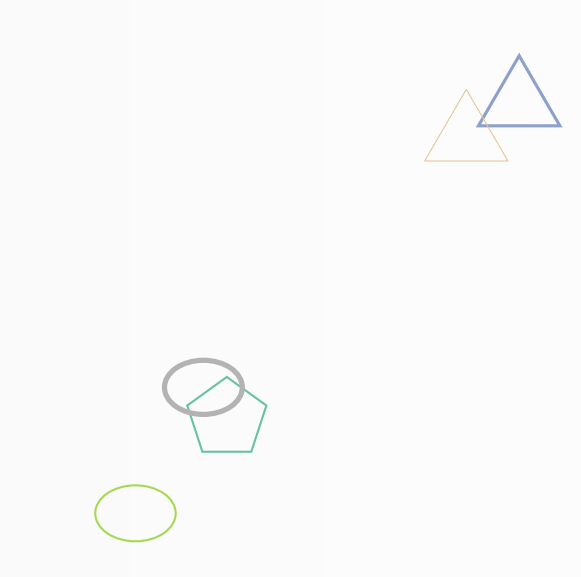[{"shape": "pentagon", "thickness": 1, "radius": 0.36, "center": [0.39, 0.275]}, {"shape": "triangle", "thickness": 1.5, "radius": 0.4, "center": [0.893, 0.822]}, {"shape": "oval", "thickness": 1, "radius": 0.35, "center": [0.233, 0.11]}, {"shape": "triangle", "thickness": 0.5, "radius": 0.41, "center": [0.802, 0.762]}, {"shape": "oval", "thickness": 2.5, "radius": 0.33, "center": [0.35, 0.328]}]